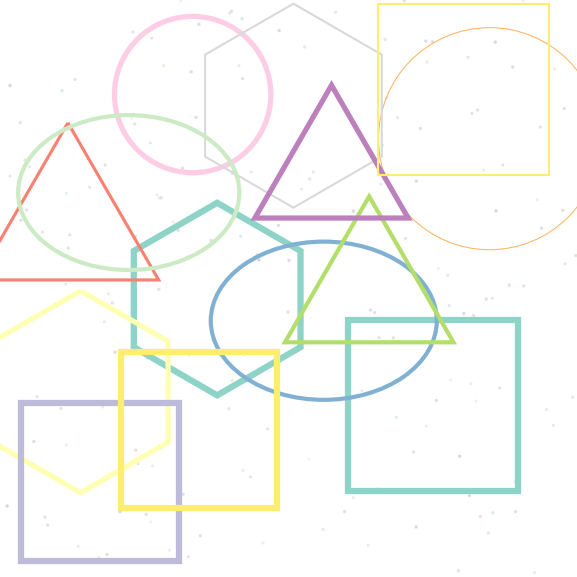[{"shape": "hexagon", "thickness": 3, "radius": 0.83, "center": [0.376, 0.481]}, {"shape": "square", "thickness": 3, "radius": 0.74, "center": [0.75, 0.297]}, {"shape": "hexagon", "thickness": 2.5, "radius": 0.87, "center": [0.14, 0.321]}, {"shape": "square", "thickness": 3, "radius": 0.68, "center": [0.173, 0.164]}, {"shape": "triangle", "thickness": 1.5, "radius": 0.91, "center": [0.118, 0.605]}, {"shape": "oval", "thickness": 2, "radius": 0.98, "center": [0.561, 0.444]}, {"shape": "circle", "thickness": 0.5, "radius": 0.96, "center": [0.848, 0.759]}, {"shape": "triangle", "thickness": 2, "radius": 0.84, "center": [0.639, 0.491]}, {"shape": "circle", "thickness": 2.5, "radius": 0.68, "center": [0.334, 0.835]}, {"shape": "hexagon", "thickness": 1, "radius": 0.88, "center": [0.508, 0.816]}, {"shape": "triangle", "thickness": 2.5, "radius": 0.77, "center": [0.574, 0.698]}, {"shape": "oval", "thickness": 2, "radius": 0.96, "center": [0.223, 0.666]}, {"shape": "square", "thickness": 3, "radius": 0.67, "center": [0.345, 0.255]}, {"shape": "square", "thickness": 1, "radius": 0.74, "center": [0.803, 0.844]}]